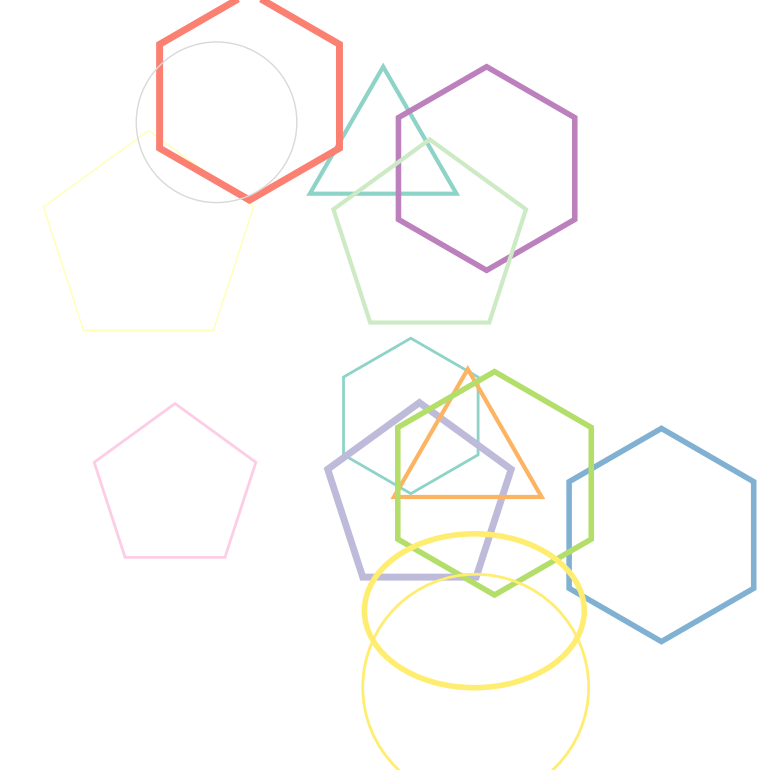[{"shape": "triangle", "thickness": 1.5, "radius": 0.55, "center": [0.498, 0.803]}, {"shape": "hexagon", "thickness": 1, "radius": 0.5, "center": [0.534, 0.46]}, {"shape": "pentagon", "thickness": 0.5, "radius": 0.72, "center": [0.193, 0.687]}, {"shape": "pentagon", "thickness": 2.5, "radius": 0.63, "center": [0.545, 0.352]}, {"shape": "hexagon", "thickness": 2.5, "radius": 0.67, "center": [0.324, 0.875]}, {"shape": "hexagon", "thickness": 2, "radius": 0.69, "center": [0.859, 0.305]}, {"shape": "triangle", "thickness": 1.5, "radius": 0.55, "center": [0.608, 0.41]}, {"shape": "hexagon", "thickness": 2, "radius": 0.73, "center": [0.642, 0.372]}, {"shape": "pentagon", "thickness": 1, "radius": 0.55, "center": [0.227, 0.366]}, {"shape": "circle", "thickness": 0.5, "radius": 0.52, "center": [0.281, 0.841]}, {"shape": "hexagon", "thickness": 2, "radius": 0.66, "center": [0.632, 0.781]}, {"shape": "pentagon", "thickness": 1.5, "radius": 0.66, "center": [0.558, 0.687]}, {"shape": "circle", "thickness": 1, "radius": 0.73, "center": [0.618, 0.107]}, {"shape": "oval", "thickness": 2, "radius": 0.71, "center": [0.616, 0.207]}]